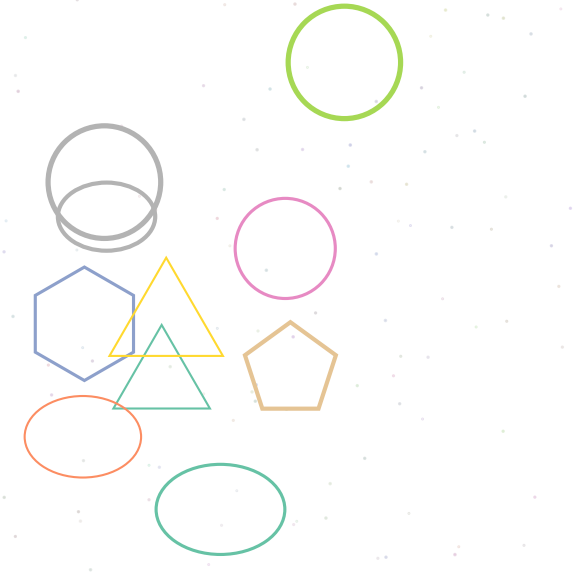[{"shape": "oval", "thickness": 1.5, "radius": 0.56, "center": [0.382, 0.117]}, {"shape": "triangle", "thickness": 1, "radius": 0.48, "center": [0.28, 0.34]}, {"shape": "oval", "thickness": 1, "radius": 0.5, "center": [0.144, 0.243]}, {"shape": "hexagon", "thickness": 1.5, "radius": 0.49, "center": [0.146, 0.438]}, {"shape": "circle", "thickness": 1.5, "radius": 0.43, "center": [0.494, 0.569]}, {"shape": "circle", "thickness": 2.5, "radius": 0.49, "center": [0.596, 0.891]}, {"shape": "triangle", "thickness": 1, "radius": 0.57, "center": [0.288, 0.44]}, {"shape": "pentagon", "thickness": 2, "radius": 0.41, "center": [0.503, 0.358]}, {"shape": "circle", "thickness": 2.5, "radius": 0.49, "center": [0.181, 0.684]}, {"shape": "oval", "thickness": 2, "radius": 0.42, "center": [0.184, 0.624]}]